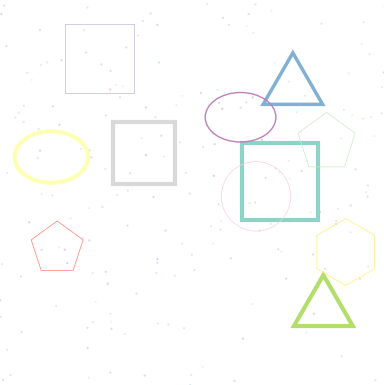[{"shape": "square", "thickness": 3, "radius": 0.5, "center": [0.727, 0.529]}, {"shape": "oval", "thickness": 3, "radius": 0.48, "center": [0.133, 0.592]}, {"shape": "square", "thickness": 0.5, "radius": 0.45, "center": [0.258, 0.848]}, {"shape": "pentagon", "thickness": 0.5, "radius": 0.35, "center": [0.148, 0.355]}, {"shape": "triangle", "thickness": 2.5, "radius": 0.45, "center": [0.761, 0.774]}, {"shape": "triangle", "thickness": 3, "radius": 0.44, "center": [0.84, 0.197]}, {"shape": "circle", "thickness": 0.5, "radius": 0.45, "center": [0.665, 0.49]}, {"shape": "square", "thickness": 3, "radius": 0.4, "center": [0.373, 0.603]}, {"shape": "oval", "thickness": 1, "radius": 0.46, "center": [0.625, 0.695]}, {"shape": "pentagon", "thickness": 0.5, "radius": 0.39, "center": [0.848, 0.63]}, {"shape": "hexagon", "thickness": 0.5, "radius": 0.43, "center": [0.898, 0.345]}]